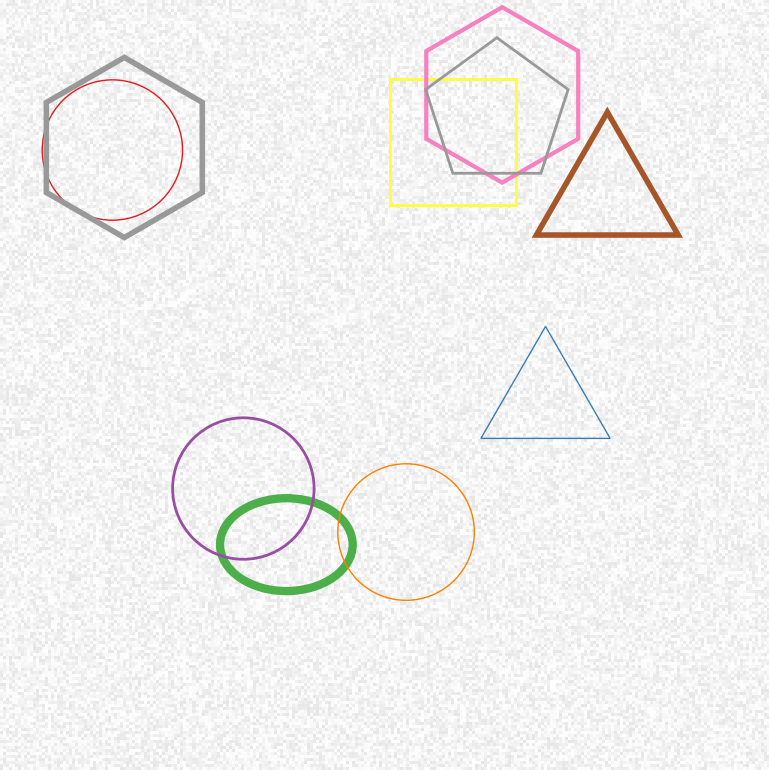[{"shape": "circle", "thickness": 0.5, "radius": 0.46, "center": [0.146, 0.805]}, {"shape": "triangle", "thickness": 0.5, "radius": 0.48, "center": [0.708, 0.479]}, {"shape": "oval", "thickness": 3, "radius": 0.43, "center": [0.372, 0.293]}, {"shape": "circle", "thickness": 1, "radius": 0.46, "center": [0.316, 0.366]}, {"shape": "circle", "thickness": 0.5, "radius": 0.44, "center": [0.527, 0.309]}, {"shape": "square", "thickness": 1, "radius": 0.41, "center": [0.588, 0.815]}, {"shape": "triangle", "thickness": 2, "radius": 0.53, "center": [0.789, 0.748]}, {"shape": "hexagon", "thickness": 1.5, "radius": 0.57, "center": [0.652, 0.877]}, {"shape": "pentagon", "thickness": 1, "radius": 0.49, "center": [0.645, 0.854]}, {"shape": "hexagon", "thickness": 2, "radius": 0.58, "center": [0.161, 0.808]}]